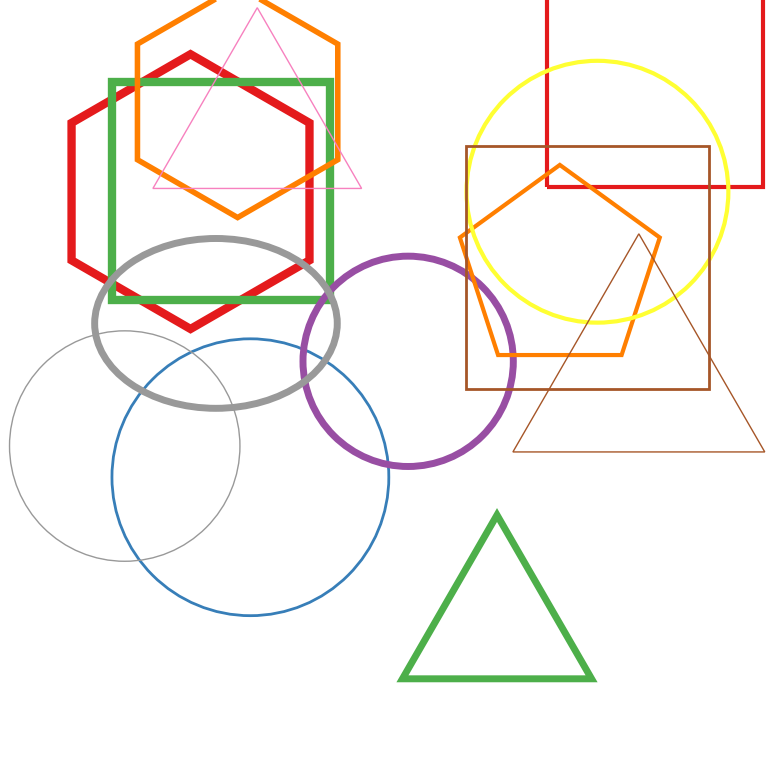[{"shape": "square", "thickness": 1.5, "radius": 0.7, "center": [0.851, 0.898]}, {"shape": "hexagon", "thickness": 3, "radius": 0.89, "center": [0.247, 0.751]}, {"shape": "circle", "thickness": 1, "radius": 0.9, "center": [0.325, 0.38]}, {"shape": "square", "thickness": 3, "radius": 0.71, "center": [0.287, 0.751]}, {"shape": "triangle", "thickness": 2.5, "radius": 0.71, "center": [0.645, 0.189]}, {"shape": "circle", "thickness": 2.5, "radius": 0.68, "center": [0.53, 0.531]}, {"shape": "hexagon", "thickness": 2, "radius": 0.75, "center": [0.309, 0.868]}, {"shape": "pentagon", "thickness": 1.5, "radius": 0.68, "center": [0.727, 0.649]}, {"shape": "circle", "thickness": 1.5, "radius": 0.85, "center": [0.776, 0.751]}, {"shape": "triangle", "thickness": 0.5, "radius": 0.94, "center": [0.83, 0.507]}, {"shape": "square", "thickness": 1, "radius": 0.79, "center": [0.763, 0.653]}, {"shape": "triangle", "thickness": 0.5, "radius": 0.78, "center": [0.334, 0.834]}, {"shape": "oval", "thickness": 2.5, "radius": 0.79, "center": [0.28, 0.58]}, {"shape": "circle", "thickness": 0.5, "radius": 0.75, "center": [0.162, 0.421]}]